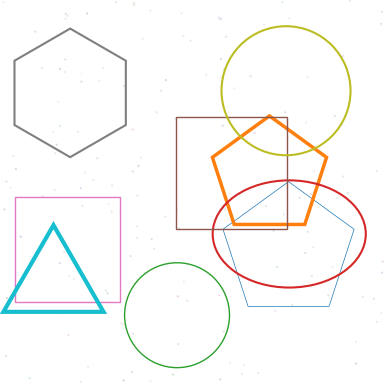[{"shape": "pentagon", "thickness": 0.5, "radius": 0.9, "center": [0.749, 0.349]}, {"shape": "pentagon", "thickness": 2.5, "radius": 0.78, "center": [0.7, 0.543]}, {"shape": "circle", "thickness": 1, "radius": 0.68, "center": [0.46, 0.181]}, {"shape": "oval", "thickness": 1.5, "radius": 0.99, "center": [0.751, 0.392]}, {"shape": "square", "thickness": 1, "radius": 0.72, "center": [0.601, 0.551]}, {"shape": "square", "thickness": 1, "radius": 0.68, "center": [0.177, 0.352]}, {"shape": "hexagon", "thickness": 1.5, "radius": 0.83, "center": [0.182, 0.759]}, {"shape": "circle", "thickness": 1.5, "radius": 0.84, "center": [0.743, 0.764]}, {"shape": "triangle", "thickness": 3, "radius": 0.75, "center": [0.139, 0.265]}]